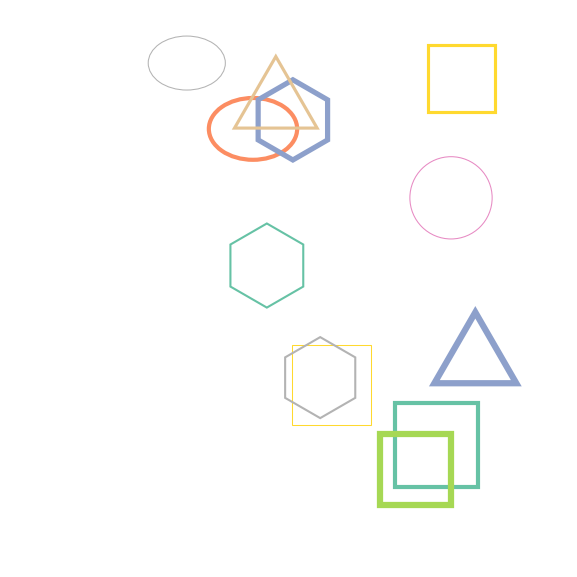[{"shape": "square", "thickness": 2, "radius": 0.36, "center": [0.756, 0.229]}, {"shape": "hexagon", "thickness": 1, "radius": 0.36, "center": [0.462, 0.539]}, {"shape": "oval", "thickness": 2, "radius": 0.38, "center": [0.438, 0.776]}, {"shape": "hexagon", "thickness": 2.5, "radius": 0.35, "center": [0.507, 0.792]}, {"shape": "triangle", "thickness": 3, "radius": 0.41, "center": [0.823, 0.376]}, {"shape": "circle", "thickness": 0.5, "radius": 0.36, "center": [0.781, 0.657]}, {"shape": "square", "thickness": 3, "radius": 0.31, "center": [0.719, 0.186]}, {"shape": "square", "thickness": 0.5, "radius": 0.34, "center": [0.574, 0.332]}, {"shape": "square", "thickness": 1.5, "radius": 0.29, "center": [0.799, 0.863]}, {"shape": "triangle", "thickness": 1.5, "radius": 0.41, "center": [0.478, 0.819]}, {"shape": "oval", "thickness": 0.5, "radius": 0.33, "center": [0.323, 0.89]}, {"shape": "hexagon", "thickness": 1, "radius": 0.35, "center": [0.554, 0.345]}]